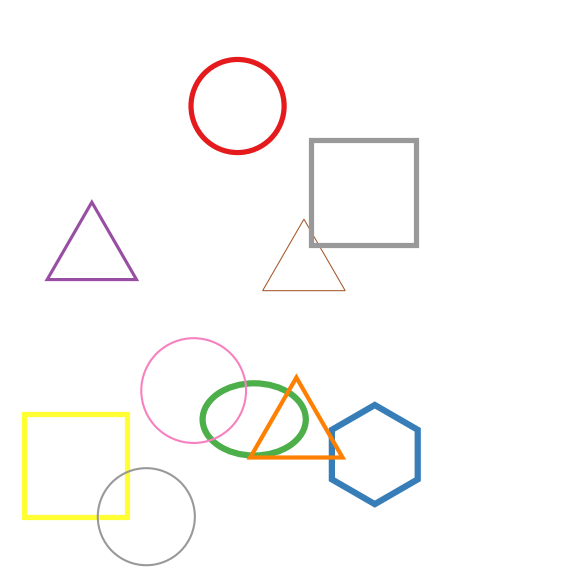[{"shape": "circle", "thickness": 2.5, "radius": 0.4, "center": [0.411, 0.816]}, {"shape": "hexagon", "thickness": 3, "radius": 0.43, "center": [0.649, 0.212]}, {"shape": "oval", "thickness": 3, "radius": 0.45, "center": [0.44, 0.273]}, {"shape": "triangle", "thickness": 1.5, "radius": 0.45, "center": [0.159, 0.56]}, {"shape": "triangle", "thickness": 2, "radius": 0.46, "center": [0.513, 0.253]}, {"shape": "square", "thickness": 2.5, "radius": 0.44, "center": [0.131, 0.193]}, {"shape": "triangle", "thickness": 0.5, "radius": 0.41, "center": [0.526, 0.537]}, {"shape": "circle", "thickness": 1, "radius": 0.45, "center": [0.335, 0.323]}, {"shape": "square", "thickness": 2.5, "radius": 0.46, "center": [0.63, 0.666]}, {"shape": "circle", "thickness": 1, "radius": 0.42, "center": [0.253, 0.104]}]